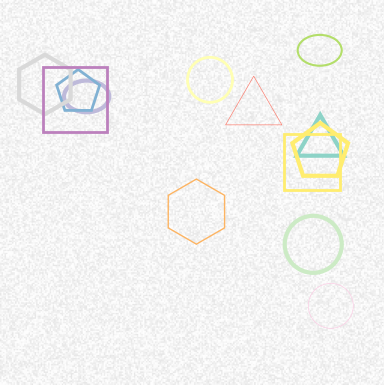[{"shape": "triangle", "thickness": 3, "radius": 0.35, "center": [0.832, 0.631]}, {"shape": "circle", "thickness": 2, "radius": 0.29, "center": [0.545, 0.793]}, {"shape": "oval", "thickness": 3, "radius": 0.29, "center": [0.225, 0.75]}, {"shape": "triangle", "thickness": 0.5, "radius": 0.42, "center": [0.659, 0.718]}, {"shape": "pentagon", "thickness": 2, "radius": 0.29, "center": [0.203, 0.761]}, {"shape": "hexagon", "thickness": 1, "radius": 0.42, "center": [0.51, 0.45]}, {"shape": "oval", "thickness": 1.5, "radius": 0.29, "center": [0.83, 0.869]}, {"shape": "circle", "thickness": 0.5, "radius": 0.29, "center": [0.859, 0.206]}, {"shape": "hexagon", "thickness": 3, "radius": 0.39, "center": [0.117, 0.781]}, {"shape": "square", "thickness": 2, "radius": 0.42, "center": [0.195, 0.741]}, {"shape": "circle", "thickness": 3, "radius": 0.37, "center": [0.814, 0.365]}, {"shape": "square", "thickness": 2, "radius": 0.36, "center": [0.81, 0.579]}, {"shape": "pentagon", "thickness": 3, "radius": 0.38, "center": [0.832, 0.605]}]